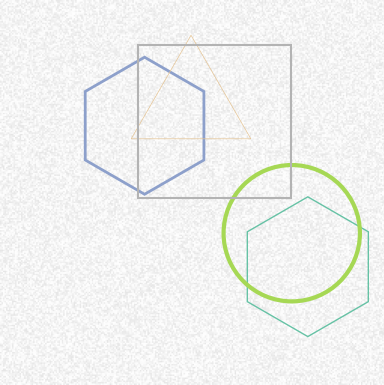[{"shape": "hexagon", "thickness": 1, "radius": 0.91, "center": [0.8, 0.307]}, {"shape": "hexagon", "thickness": 2, "radius": 0.89, "center": [0.376, 0.673]}, {"shape": "circle", "thickness": 3, "radius": 0.89, "center": [0.758, 0.394]}, {"shape": "triangle", "thickness": 0.5, "radius": 0.9, "center": [0.496, 0.729]}, {"shape": "square", "thickness": 1.5, "radius": 0.99, "center": [0.557, 0.684]}]